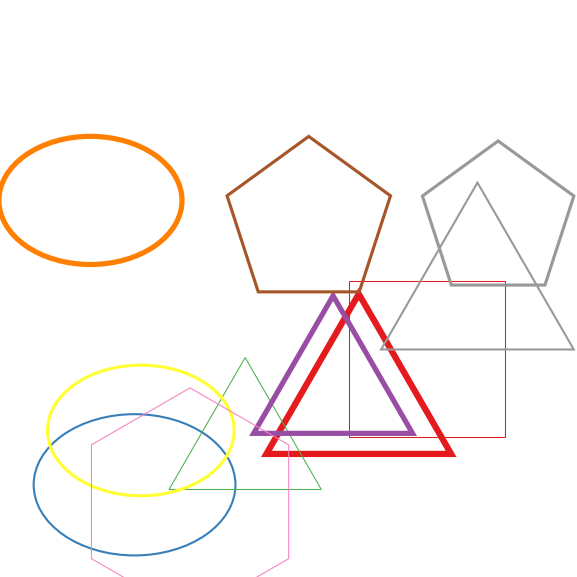[{"shape": "triangle", "thickness": 3, "radius": 0.92, "center": [0.621, 0.305]}, {"shape": "square", "thickness": 0.5, "radius": 0.68, "center": [0.74, 0.377]}, {"shape": "oval", "thickness": 1, "radius": 0.87, "center": [0.233, 0.16]}, {"shape": "triangle", "thickness": 0.5, "radius": 0.76, "center": [0.425, 0.228]}, {"shape": "triangle", "thickness": 2.5, "radius": 0.79, "center": [0.577, 0.328]}, {"shape": "oval", "thickness": 2.5, "radius": 0.79, "center": [0.157, 0.652]}, {"shape": "oval", "thickness": 1.5, "radius": 0.81, "center": [0.244, 0.254]}, {"shape": "pentagon", "thickness": 1.5, "radius": 0.74, "center": [0.535, 0.614]}, {"shape": "hexagon", "thickness": 0.5, "radius": 0.99, "center": [0.329, 0.13]}, {"shape": "triangle", "thickness": 1, "radius": 0.96, "center": [0.827, 0.49]}, {"shape": "pentagon", "thickness": 1.5, "radius": 0.69, "center": [0.863, 0.617]}]